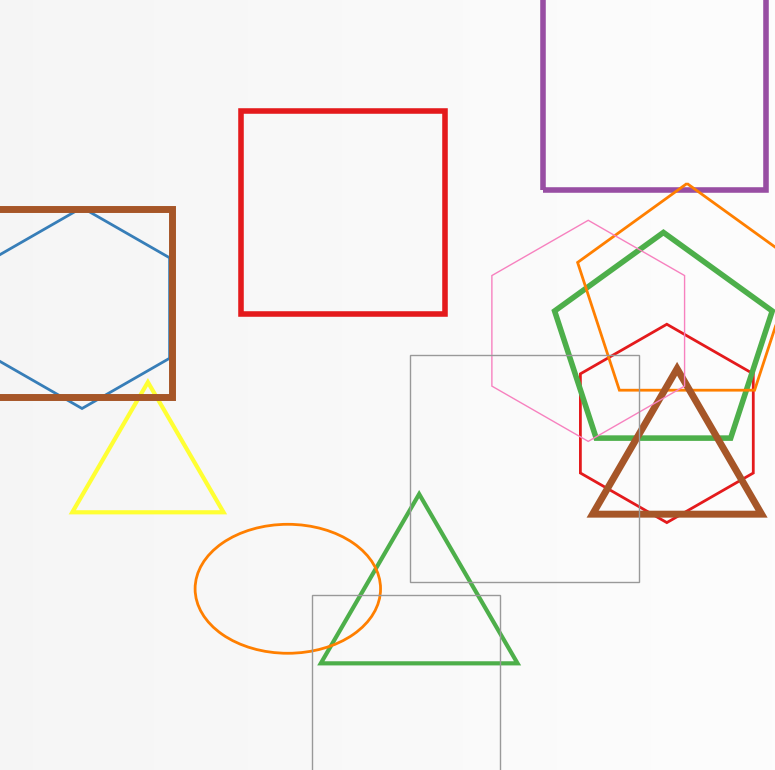[{"shape": "hexagon", "thickness": 1, "radius": 0.64, "center": [0.86, 0.45]}, {"shape": "square", "thickness": 2, "radius": 0.66, "center": [0.443, 0.724]}, {"shape": "hexagon", "thickness": 1, "radius": 0.65, "center": [0.106, 0.6]}, {"shape": "triangle", "thickness": 1.5, "radius": 0.73, "center": [0.541, 0.212]}, {"shape": "pentagon", "thickness": 2, "radius": 0.74, "center": [0.856, 0.55]}, {"shape": "square", "thickness": 2, "radius": 0.72, "center": [0.844, 0.898]}, {"shape": "pentagon", "thickness": 1, "radius": 0.74, "center": [0.886, 0.613]}, {"shape": "oval", "thickness": 1, "radius": 0.6, "center": [0.371, 0.235]}, {"shape": "triangle", "thickness": 1.5, "radius": 0.56, "center": [0.191, 0.391]}, {"shape": "square", "thickness": 2.5, "radius": 0.61, "center": [0.1, 0.606]}, {"shape": "triangle", "thickness": 2.5, "radius": 0.63, "center": [0.874, 0.395]}, {"shape": "hexagon", "thickness": 0.5, "radius": 0.72, "center": [0.759, 0.57]}, {"shape": "square", "thickness": 0.5, "radius": 0.74, "center": [0.677, 0.392]}, {"shape": "square", "thickness": 0.5, "radius": 0.61, "center": [0.524, 0.106]}]